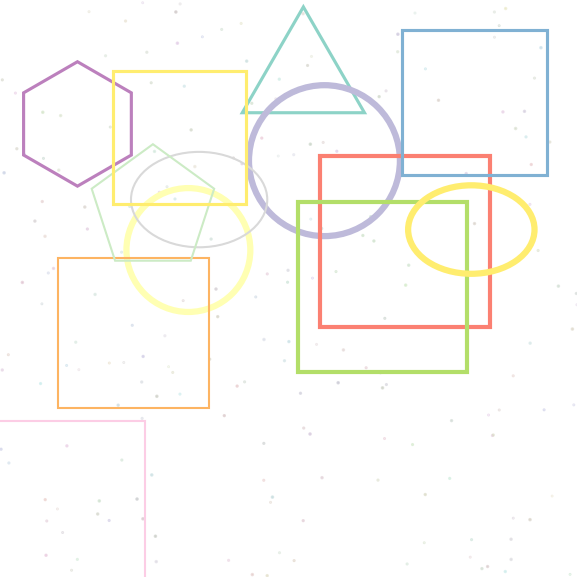[{"shape": "triangle", "thickness": 1.5, "radius": 0.61, "center": [0.525, 0.865]}, {"shape": "circle", "thickness": 3, "radius": 0.54, "center": [0.326, 0.566]}, {"shape": "circle", "thickness": 3, "radius": 0.65, "center": [0.562, 0.721]}, {"shape": "square", "thickness": 2, "radius": 0.74, "center": [0.701, 0.581]}, {"shape": "square", "thickness": 1.5, "radius": 0.63, "center": [0.821, 0.822]}, {"shape": "square", "thickness": 1, "radius": 0.65, "center": [0.231, 0.423]}, {"shape": "square", "thickness": 2, "radius": 0.73, "center": [0.663, 0.502]}, {"shape": "square", "thickness": 1, "radius": 0.68, "center": [0.115, 0.133]}, {"shape": "oval", "thickness": 1, "radius": 0.59, "center": [0.345, 0.654]}, {"shape": "hexagon", "thickness": 1.5, "radius": 0.54, "center": [0.134, 0.785]}, {"shape": "pentagon", "thickness": 1, "radius": 0.56, "center": [0.265, 0.638]}, {"shape": "oval", "thickness": 3, "radius": 0.55, "center": [0.816, 0.602]}, {"shape": "square", "thickness": 1.5, "radius": 0.58, "center": [0.311, 0.761]}]